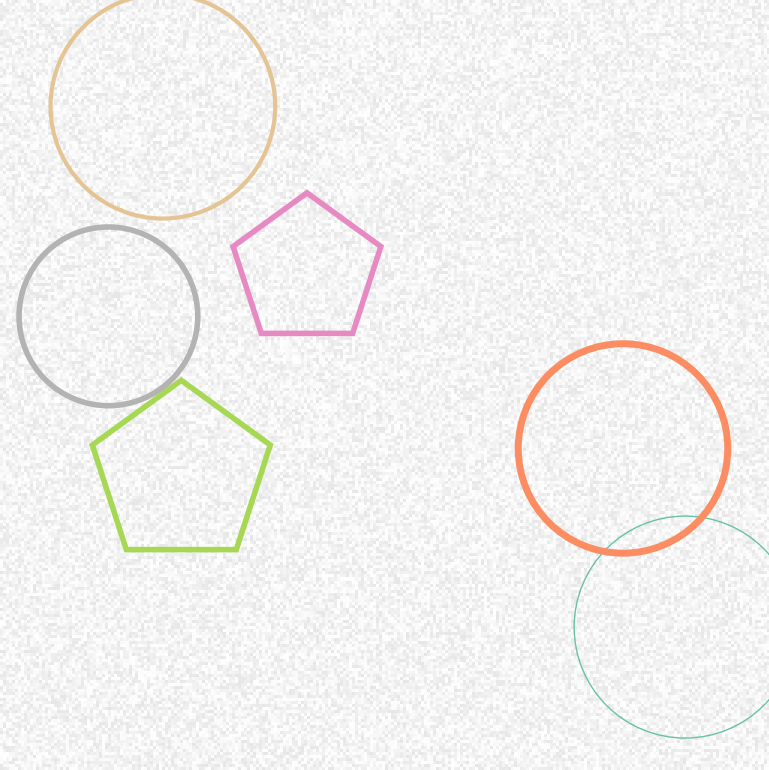[{"shape": "circle", "thickness": 0.5, "radius": 0.72, "center": [0.89, 0.186]}, {"shape": "circle", "thickness": 2.5, "radius": 0.68, "center": [0.809, 0.418]}, {"shape": "pentagon", "thickness": 2, "radius": 0.5, "center": [0.399, 0.649]}, {"shape": "pentagon", "thickness": 2, "radius": 0.61, "center": [0.235, 0.385]}, {"shape": "circle", "thickness": 1.5, "radius": 0.73, "center": [0.212, 0.862]}, {"shape": "circle", "thickness": 2, "radius": 0.58, "center": [0.141, 0.589]}]